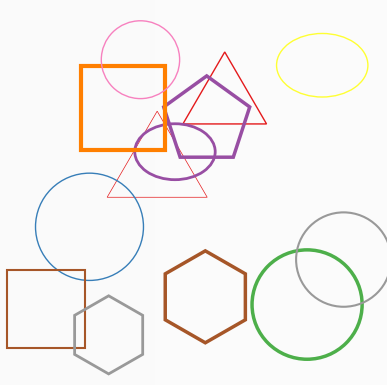[{"shape": "triangle", "thickness": 0.5, "radius": 0.75, "center": [0.406, 0.562]}, {"shape": "triangle", "thickness": 1, "radius": 0.62, "center": [0.58, 0.74]}, {"shape": "circle", "thickness": 1, "radius": 0.7, "center": [0.231, 0.411]}, {"shape": "circle", "thickness": 2.5, "radius": 0.71, "center": [0.792, 0.209]}, {"shape": "oval", "thickness": 2, "radius": 0.52, "center": [0.452, 0.606]}, {"shape": "pentagon", "thickness": 2.5, "radius": 0.58, "center": [0.533, 0.686]}, {"shape": "square", "thickness": 3, "radius": 0.54, "center": [0.318, 0.719]}, {"shape": "oval", "thickness": 1, "radius": 0.59, "center": [0.832, 0.831]}, {"shape": "square", "thickness": 1.5, "radius": 0.51, "center": [0.119, 0.198]}, {"shape": "hexagon", "thickness": 2.5, "radius": 0.6, "center": [0.53, 0.229]}, {"shape": "circle", "thickness": 1, "radius": 0.51, "center": [0.362, 0.845]}, {"shape": "hexagon", "thickness": 2, "radius": 0.51, "center": [0.28, 0.13]}, {"shape": "circle", "thickness": 1.5, "radius": 0.61, "center": [0.887, 0.326]}]